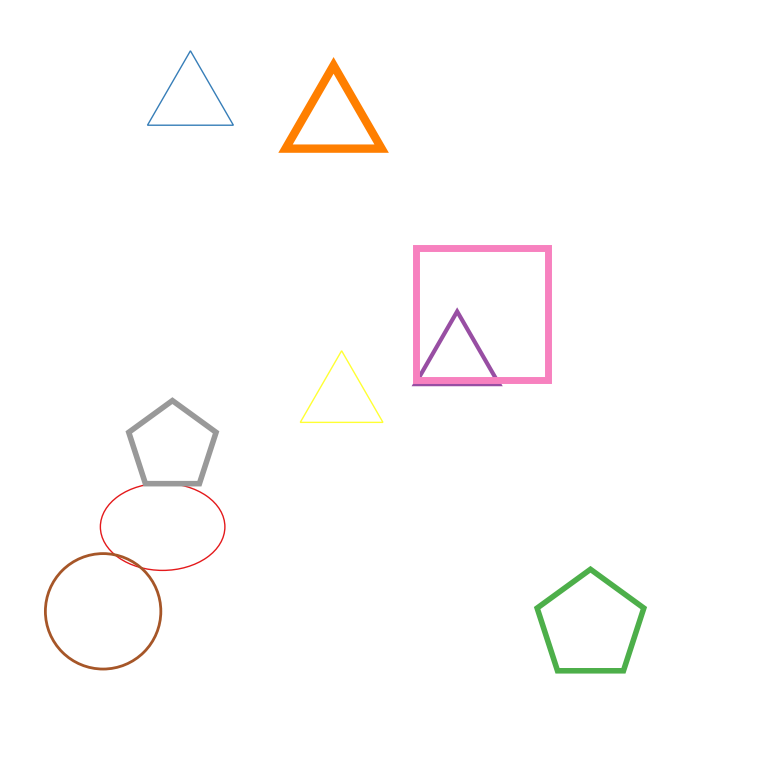[{"shape": "oval", "thickness": 0.5, "radius": 0.4, "center": [0.211, 0.316]}, {"shape": "triangle", "thickness": 0.5, "radius": 0.32, "center": [0.247, 0.87]}, {"shape": "pentagon", "thickness": 2, "radius": 0.36, "center": [0.767, 0.188]}, {"shape": "triangle", "thickness": 1.5, "radius": 0.31, "center": [0.594, 0.533]}, {"shape": "triangle", "thickness": 3, "radius": 0.36, "center": [0.433, 0.843]}, {"shape": "triangle", "thickness": 0.5, "radius": 0.31, "center": [0.444, 0.482]}, {"shape": "circle", "thickness": 1, "radius": 0.37, "center": [0.134, 0.206]}, {"shape": "square", "thickness": 2.5, "radius": 0.43, "center": [0.626, 0.593]}, {"shape": "pentagon", "thickness": 2, "radius": 0.3, "center": [0.224, 0.42]}]